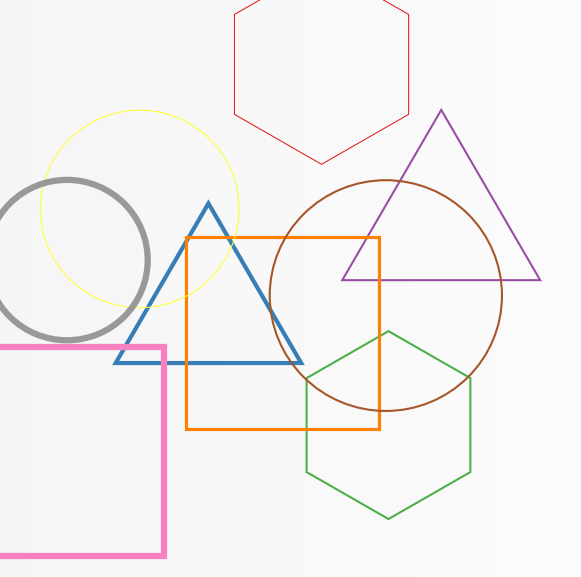[{"shape": "hexagon", "thickness": 0.5, "radius": 0.87, "center": [0.553, 0.888]}, {"shape": "triangle", "thickness": 2, "radius": 0.92, "center": [0.359, 0.463]}, {"shape": "hexagon", "thickness": 1, "radius": 0.81, "center": [0.668, 0.263]}, {"shape": "triangle", "thickness": 1, "radius": 0.98, "center": [0.759, 0.612]}, {"shape": "square", "thickness": 1.5, "radius": 0.83, "center": [0.486, 0.423]}, {"shape": "circle", "thickness": 0.5, "radius": 0.86, "center": [0.24, 0.637]}, {"shape": "circle", "thickness": 1, "radius": 1.0, "center": [0.664, 0.487]}, {"shape": "square", "thickness": 3, "radius": 0.9, "center": [0.102, 0.218]}, {"shape": "circle", "thickness": 3, "radius": 0.69, "center": [0.115, 0.549]}]